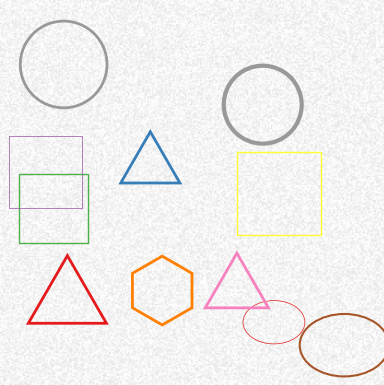[{"shape": "triangle", "thickness": 2, "radius": 0.59, "center": [0.175, 0.219]}, {"shape": "oval", "thickness": 0.5, "radius": 0.4, "center": [0.712, 0.163]}, {"shape": "triangle", "thickness": 2, "radius": 0.44, "center": [0.39, 0.569]}, {"shape": "square", "thickness": 1, "radius": 0.45, "center": [0.14, 0.458]}, {"shape": "square", "thickness": 0.5, "radius": 0.47, "center": [0.118, 0.553]}, {"shape": "hexagon", "thickness": 2, "radius": 0.45, "center": [0.421, 0.245]}, {"shape": "square", "thickness": 1, "radius": 0.54, "center": [0.725, 0.497]}, {"shape": "oval", "thickness": 1.5, "radius": 0.58, "center": [0.894, 0.103]}, {"shape": "triangle", "thickness": 2, "radius": 0.47, "center": [0.615, 0.248]}, {"shape": "circle", "thickness": 2, "radius": 0.56, "center": [0.165, 0.833]}, {"shape": "circle", "thickness": 3, "radius": 0.51, "center": [0.682, 0.728]}]